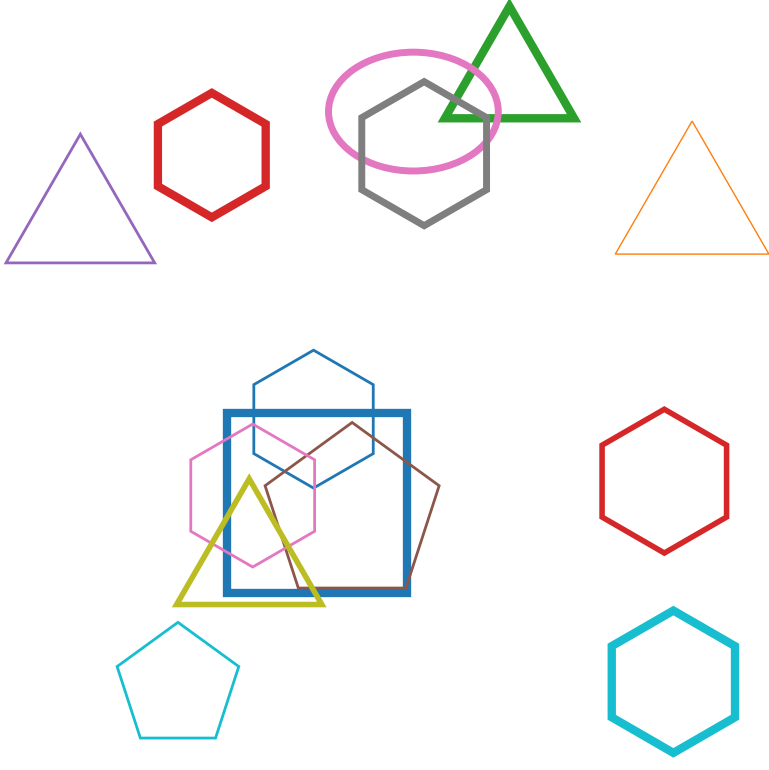[{"shape": "square", "thickness": 3, "radius": 0.58, "center": [0.412, 0.347]}, {"shape": "hexagon", "thickness": 1, "radius": 0.45, "center": [0.407, 0.456]}, {"shape": "triangle", "thickness": 0.5, "radius": 0.58, "center": [0.899, 0.728]}, {"shape": "triangle", "thickness": 3, "radius": 0.48, "center": [0.662, 0.895]}, {"shape": "hexagon", "thickness": 3, "radius": 0.4, "center": [0.275, 0.799]}, {"shape": "hexagon", "thickness": 2, "radius": 0.47, "center": [0.863, 0.375]}, {"shape": "triangle", "thickness": 1, "radius": 0.56, "center": [0.104, 0.714]}, {"shape": "pentagon", "thickness": 1, "radius": 0.59, "center": [0.457, 0.332]}, {"shape": "oval", "thickness": 2.5, "radius": 0.55, "center": [0.537, 0.855]}, {"shape": "hexagon", "thickness": 1, "radius": 0.46, "center": [0.328, 0.356]}, {"shape": "hexagon", "thickness": 2.5, "radius": 0.47, "center": [0.551, 0.8]}, {"shape": "triangle", "thickness": 2, "radius": 0.54, "center": [0.324, 0.269]}, {"shape": "hexagon", "thickness": 3, "radius": 0.46, "center": [0.875, 0.115]}, {"shape": "pentagon", "thickness": 1, "radius": 0.42, "center": [0.231, 0.109]}]